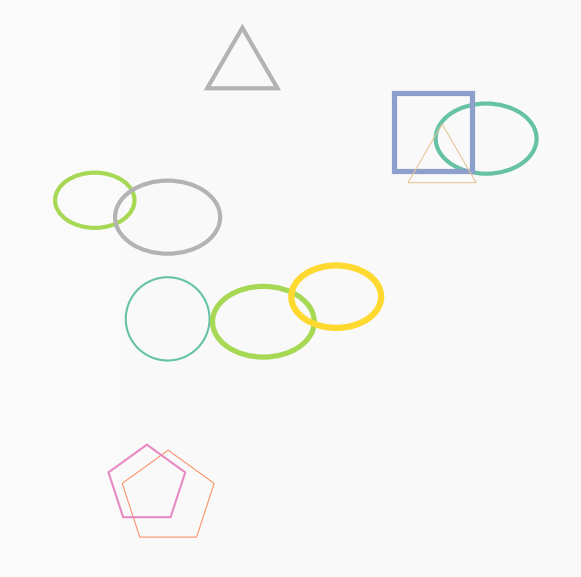[{"shape": "circle", "thickness": 1, "radius": 0.36, "center": [0.288, 0.447]}, {"shape": "oval", "thickness": 2, "radius": 0.43, "center": [0.836, 0.759]}, {"shape": "pentagon", "thickness": 0.5, "radius": 0.42, "center": [0.289, 0.136]}, {"shape": "square", "thickness": 2.5, "radius": 0.34, "center": [0.745, 0.771]}, {"shape": "pentagon", "thickness": 1, "radius": 0.35, "center": [0.253, 0.16]}, {"shape": "oval", "thickness": 2, "radius": 0.34, "center": [0.163, 0.652]}, {"shape": "oval", "thickness": 2.5, "radius": 0.44, "center": [0.453, 0.442]}, {"shape": "oval", "thickness": 3, "radius": 0.39, "center": [0.578, 0.485]}, {"shape": "triangle", "thickness": 0.5, "radius": 0.34, "center": [0.761, 0.717]}, {"shape": "oval", "thickness": 2, "radius": 0.45, "center": [0.288, 0.623]}, {"shape": "triangle", "thickness": 2, "radius": 0.35, "center": [0.417, 0.881]}]